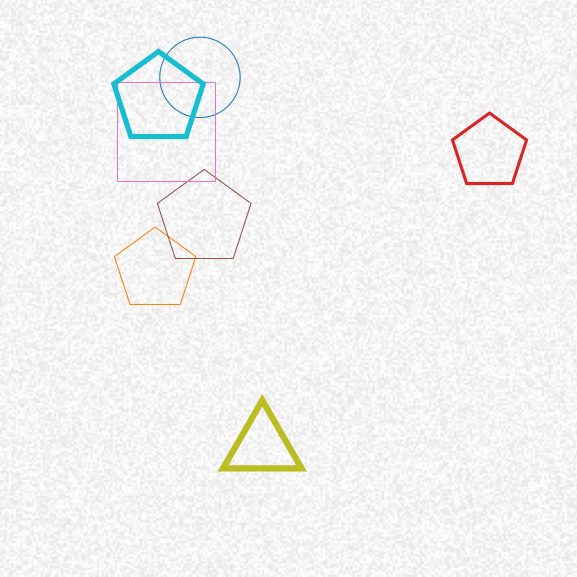[{"shape": "circle", "thickness": 0.5, "radius": 0.35, "center": [0.346, 0.865]}, {"shape": "pentagon", "thickness": 0.5, "radius": 0.37, "center": [0.269, 0.532]}, {"shape": "pentagon", "thickness": 1.5, "radius": 0.34, "center": [0.848, 0.736]}, {"shape": "pentagon", "thickness": 0.5, "radius": 0.43, "center": [0.354, 0.621]}, {"shape": "square", "thickness": 0.5, "radius": 0.43, "center": [0.287, 0.772]}, {"shape": "triangle", "thickness": 3, "radius": 0.39, "center": [0.454, 0.227]}, {"shape": "pentagon", "thickness": 2.5, "radius": 0.41, "center": [0.275, 0.829]}]